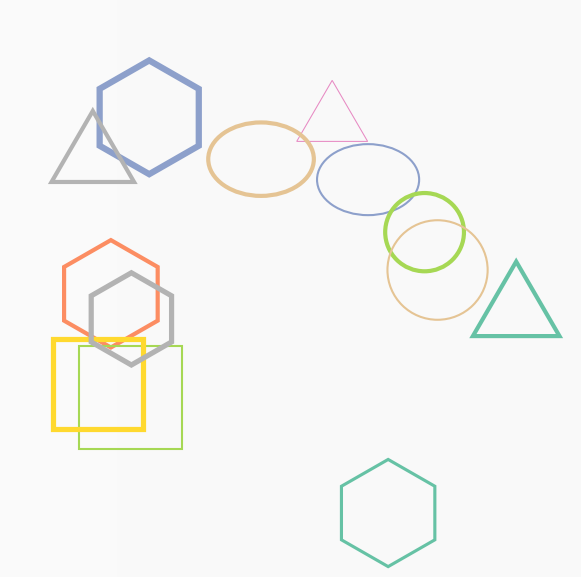[{"shape": "triangle", "thickness": 2, "radius": 0.43, "center": [0.888, 0.46]}, {"shape": "hexagon", "thickness": 1.5, "radius": 0.46, "center": [0.668, 0.111]}, {"shape": "hexagon", "thickness": 2, "radius": 0.46, "center": [0.191, 0.49]}, {"shape": "oval", "thickness": 1, "radius": 0.44, "center": [0.633, 0.688]}, {"shape": "hexagon", "thickness": 3, "radius": 0.49, "center": [0.257, 0.796]}, {"shape": "triangle", "thickness": 0.5, "radius": 0.35, "center": [0.571, 0.79]}, {"shape": "circle", "thickness": 2, "radius": 0.34, "center": [0.73, 0.597]}, {"shape": "square", "thickness": 1, "radius": 0.44, "center": [0.225, 0.311]}, {"shape": "square", "thickness": 2.5, "radius": 0.39, "center": [0.169, 0.335]}, {"shape": "circle", "thickness": 1, "radius": 0.43, "center": [0.753, 0.532]}, {"shape": "oval", "thickness": 2, "radius": 0.45, "center": [0.449, 0.724]}, {"shape": "hexagon", "thickness": 2.5, "radius": 0.4, "center": [0.226, 0.447]}, {"shape": "triangle", "thickness": 2, "radius": 0.41, "center": [0.16, 0.725]}]